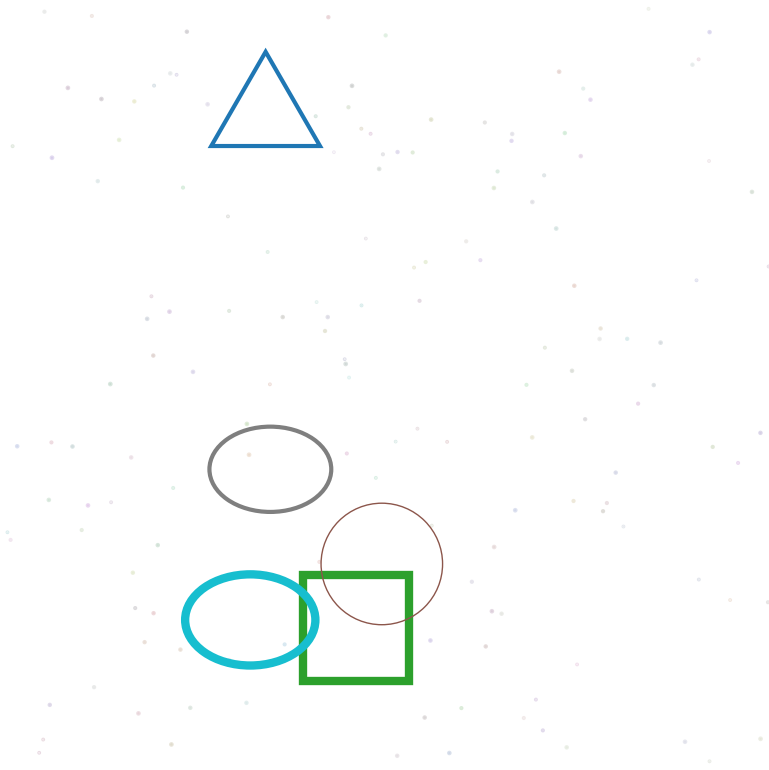[{"shape": "triangle", "thickness": 1.5, "radius": 0.41, "center": [0.345, 0.851]}, {"shape": "square", "thickness": 3, "radius": 0.35, "center": [0.462, 0.184]}, {"shape": "circle", "thickness": 0.5, "radius": 0.39, "center": [0.496, 0.268]}, {"shape": "oval", "thickness": 1.5, "radius": 0.4, "center": [0.351, 0.391]}, {"shape": "oval", "thickness": 3, "radius": 0.42, "center": [0.325, 0.195]}]